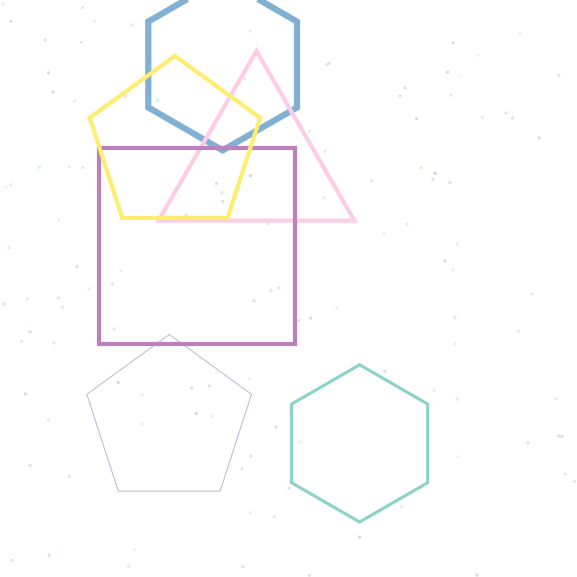[{"shape": "hexagon", "thickness": 1.5, "radius": 0.68, "center": [0.623, 0.231]}, {"shape": "pentagon", "thickness": 0.5, "radius": 0.75, "center": [0.293, 0.27]}, {"shape": "hexagon", "thickness": 3, "radius": 0.74, "center": [0.386, 0.887]}, {"shape": "triangle", "thickness": 2, "radius": 0.98, "center": [0.444, 0.715]}, {"shape": "square", "thickness": 2, "radius": 0.85, "center": [0.341, 0.573]}, {"shape": "pentagon", "thickness": 2, "radius": 0.78, "center": [0.303, 0.747]}]